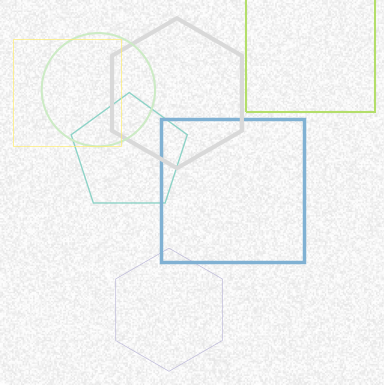[{"shape": "pentagon", "thickness": 1, "radius": 0.79, "center": [0.336, 0.601]}, {"shape": "hexagon", "thickness": 0.5, "radius": 0.8, "center": [0.439, 0.196]}, {"shape": "square", "thickness": 2.5, "radius": 0.93, "center": [0.605, 0.504]}, {"shape": "square", "thickness": 1.5, "radius": 0.84, "center": [0.808, 0.876]}, {"shape": "hexagon", "thickness": 3, "radius": 0.97, "center": [0.46, 0.758]}, {"shape": "circle", "thickness": 1.5, "radius": 0.74, "center": [0.256, 0.767]}, {"shape": "square", "thickness": 0.5, "radius": 0.7, "center": [0.174, 0.76]}]